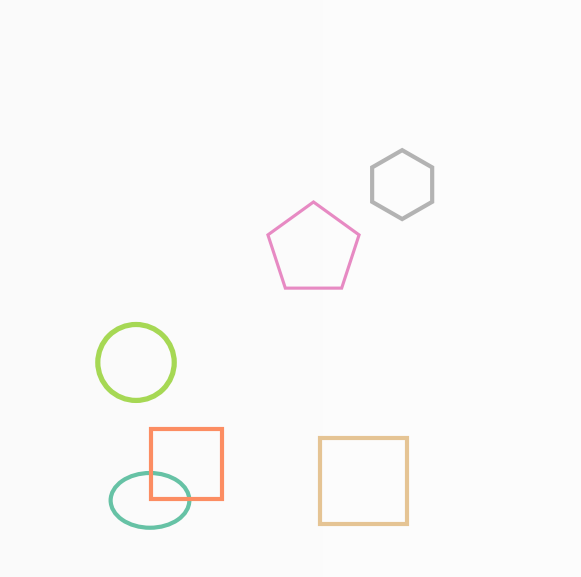[{"shape": "oval", "thickness": 2, "radius": 0.34, "center": [0.258, 0.133]}, {"shape": "square", "thickness": 2, "radius": 0.31, "center": [0.32, 0.195]}, {"shape": "pentagon", "thickness": 1.5, "radius": 0.41, "center": [0.539, 0.567]}, {"shape": "circle", "thickness": 2.5, "radius": 0.33, "center": [0.234, 0.371]}, {"shape": "square", "thickness": 2, "radius": 0.37, "center": [0.625, 0.167]}, {"shape": "hexagon", "thickness": 2, "radius": 0.3, "center": [0.692, 0.679]}]